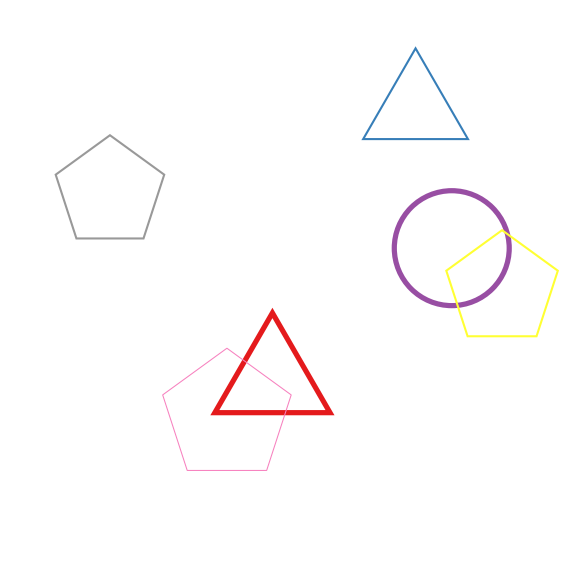[{"shape": "triangle", "thickness": 2.5, "radius": 0.58, "center": [0.472, 0.342]}, {"shape": "triangle", "thickness": 1, "radius": 0.52, "center": [0.72, 0.811]}, {"shape": "circle", "thickness": 2.5, "radius": 0.5, "center": [0.782, 0.569]}, {"shape": "pentagon", "thickness": 1, "radius": 0.51, "center": [0.869, 0.499]}, {"shape": "pentagon", "thickness": 0.5, "radius": 0.58, "center": [0.393, 0.279]}, {"shape": "pentagon", "thickness": 1, "radius": 0.49, "center": [0.19, 0.666]}]